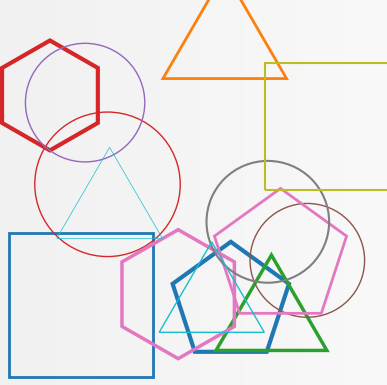[{"shape": "pentagon", "thickness": 3, "radius": 0.79, "center": [0.596, 0.214]}, {"shape": "square", "thickness": 2, "radius": 0.93, "center": [0.209, 0.208]}, {"shape": "triangle", "thickness": 2, "radius": 0.92, "center": [0.58, 0.888]}, {"shape": "triangle", "thickness": 2.5, "radius": 0.83, "center": [0.7, 0.172]}, {"shape": "circle", "thickness": 1, "radius": 0.94, "center": [0.277, 0.521]}, {"shape": "hexagon", "thickness": 3, "radius": 0.71, "center": [0.129, 0.752]}, {"shape": "circle", "thickness": 1, "radius": 0.77, "center": [0.22, 0.733]}, {"shape": "circle", "thickness": 1, "radius": 0.74, "center": [0.793, 0.324]}, {"shape": "hexagon", "thickness": 2.5, "radius": 0.84, "center": [0.46, 0.236]}, {"shape": "pentagon", "thickness": 2, "radius": 0.9, "center": [0.724, 0.331]}, {"shape": "circle", "thickness": 1.5, "radius": 0.79, "center": [0.691, 0.424]}, {"shape": "square", "thickness": 1.5, "radius": 0.82, "center": [0.848, 0.672]}, {"shape": "triangle", "thickness": 0.5, "radius": 0.79, "center": [0.283, 0.46]}, {"shape": "triangle", "thickness": 1, "radius": 0.78, "center": [0.546, 0.215]}]